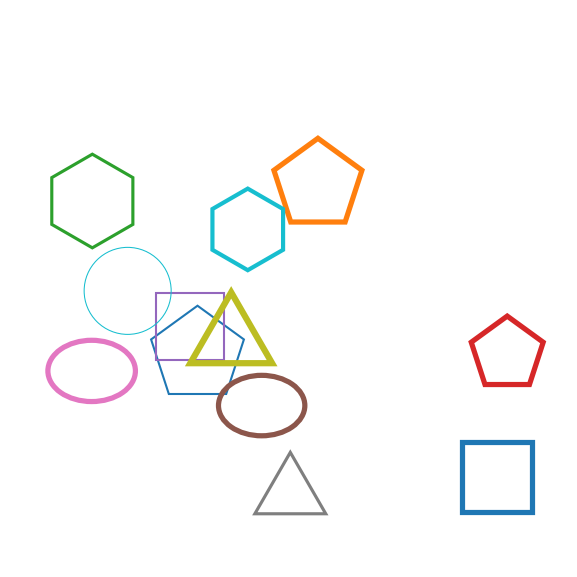[{"shape": "square", "thickness": 2.5, "radius": 0.3, "center": [0.861, 0.173]}, {"shape": "pentagon", "thickness": 1, "radius": 0.42, "center": [0.342, 0.385]}, {"shape": "pentagon", "thickness": 2.5, "radius": 0.4, "center": [0.551, 0.68]}, {"shape": "hexagon", "thickness": 1.5, "radius": 0.41, "center": [0.16, 0.651]}, {"shape": "pentagon", "thickness": 2.5, "radius": 0.33, "center": [0.878, 0.386]}, {"shape": "square", "thickness": 1, "radius": 0.29, "center": [0.329, 0.434]}, {"shape": "oval", "thickness": 2.5, "radius": 0.37, "center": [0.453, 0.297]}, {"shape": "oval", "thickness": 2.5, "radius": 0.38, "center": [0.159, 0.357]}, {"shape": "triangle", "thickness": 1.5, "radius": 0.35, "center": [0.503, 0.145]}, {"shape": "triangle", "thickness": 3, "radius": 0.41, "center": [0.4, 0.411]}, {"shape": "circle", "thickness": 0.5, "radius": 0.38, "center": [0.221, 0.495]}, {"shape": "hexagon", "thickness": 2, "radius": 0.35, "center": [0.429, 0.602]}]